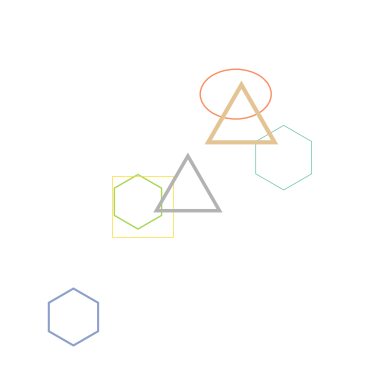[{"shape": "hexagon", "thickness": 0.5, "radius": 0.42, "center": [0.737, 0.59]}, {"shape": "oval", "thickness": 1, "radius": 0.46, "center": [0.612, 0.755]}, {"shape": "hexagon", "thickness": 1.5, "radius": 0.37, "center": [0.191, 0.177]}, {"shape": "hexagon", "thickness": 1, "radius": 0.35, "center": [0.358, 0.476]}, {"shape": "square", "thickness": 0.5, "radius": 0.39, "center": [0.37, 0.464]}, {"shape": "triangle", "thickness": 3, "radius": 0.5, "center": [0.627, 0.68]}, {"shape": "triangle", "thickness": 2.5, "radius": 0.47, "center": [0.488, 0.5]}]